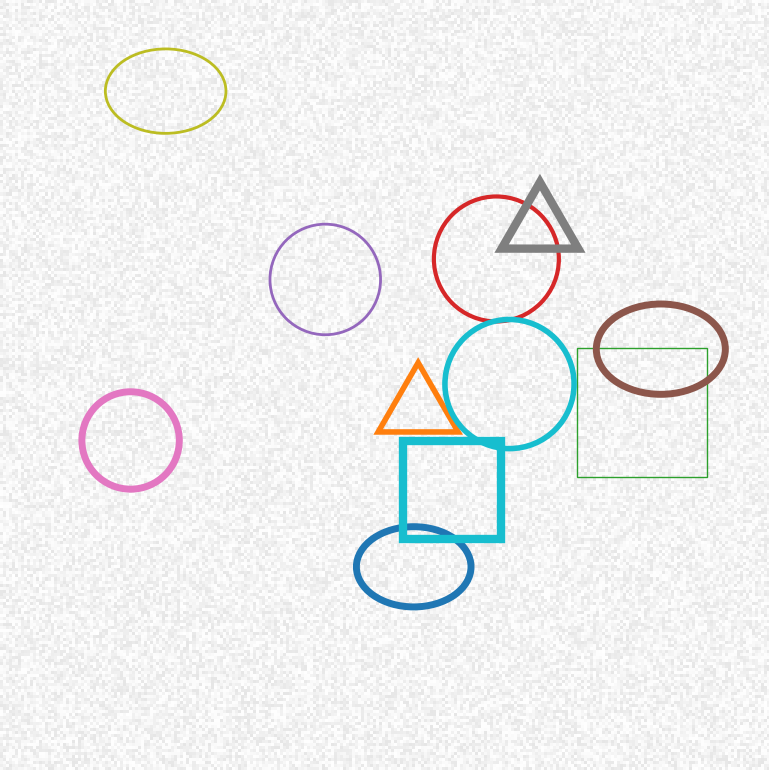[{"shape": "oval", "thickness": 2.5, "radius": 0.37, "center": [0.537, 0.264]}, {"shape": "triangle", "thickness": 2, "radius": 0.3, "center": [0.543, 0.469]}, {"shape": "square", "thickness": 0.5, "radius": 0.42, "center": [0.833, 0.464]}, {"shape": "circle", "thickness": 1.5, "radius": 0.41, "center": [0.645, 0.664]}, {"shape": "circle", "thickness": 1, "radius": 0.36, "center": [0.422, 0.637]}, {"shape": "oval", "thickness": 2.5, "radius": 0.42, "center": [0.858, 0.547]}, {"shape": "circle", "thickness": 2.5, "radius": 0.32, "center": [0.17, 0.428]}, {"shape": "triangle", "thickness": 3, "radius": 0.29, "center": [0.701, 0.706]}, {"shape": "oval", "thickness": 1, "radius": 0.39, "center": [0.215, 0.882]}, {"shape": "square", "thickness": 3, "radius": 0.32, "center": [0.587, 0.363]}, {"shape": "circle", "thickness": 2, "radius": 0.42, "center": [0.662, 0.501]}]